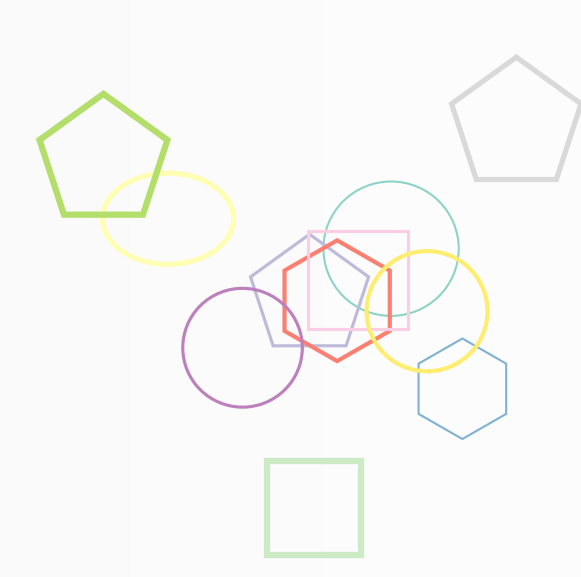[{"shape": "circle", "thickness": 1, "radius": 0.58, "center": [0.673, 0.568]}, {"shape": "oval", "thickness": 2.5, "radius": 0.56, "center": [0.289, 0.62]}, {"shape": "pentagon", "thickness": 1.5, "radius": 0.53, "center": [0.533, 0.487]}, {"shape": "hexagon", "thickness": 2, "radius": 0.52, "center": [0.58, 0.478]}, {"shape": "hexagon", "thickness": 1, "radius": 0.44, "center": [0.795, 0.326]}, {"shape": "pentagon", "thickness": 3, "radius": 0.58, "center": [0.178, 0.721]}, {"shape": "square", "thickness": 1.5, "radius": 0.43, "center": [0.616, 0.514]}, {"shape": "pentagon", "thickness": 2.5, "radius": 0.59, "center": [0.888, 0.783]}, {"shape": "circle", "thickness": 1.5, "radius": 0.51, "center": [0.417, 0.397]}, {"shape": "square", "thickness": 3, "radius": 0.41, "center": [0.54, 0.119]}, {"shape": "circle", "thickness": 2, "radius": 0.52, "center": [0.735, 0.46]}]